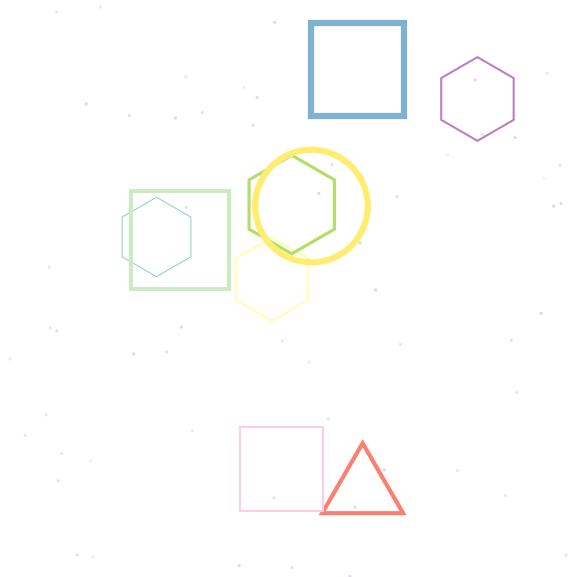[{"shape": "hexagon", "thickness": 0.5, "radius": 0.34, "center": [0.271, 0.589]}, {"shape": "hexagon", "thickness": 1, "radius": 0.36, "center": [0.471, 0.515]}, {"shape": "triangle", "thickness": 2, "radius": 0.4, "center": [0.628, 0.151]}, {"shape": "square", "thickness": 3, "radius": 0.4, "center": [0.619, 0.878]}, {"shape": "hexagon", "thickness": 1.5, "radius": 0.43, "center": [0.505, 0.645]}, {"shape": "square", "thickness": 1, "radius": 0.36, "center": [0.487, 0.187]}, {"shape": "hexagon", "thickness": 1, "radius": 0.36, "center": [0.827, 0.828]}, {"shape": "square", "thickness": 2, "radius": 0.42, "center": [0.311, 0.584]}, {"shape": "circle", "thickness": 3, "radius": 0.49, "center": [0.539, 0.642]}]